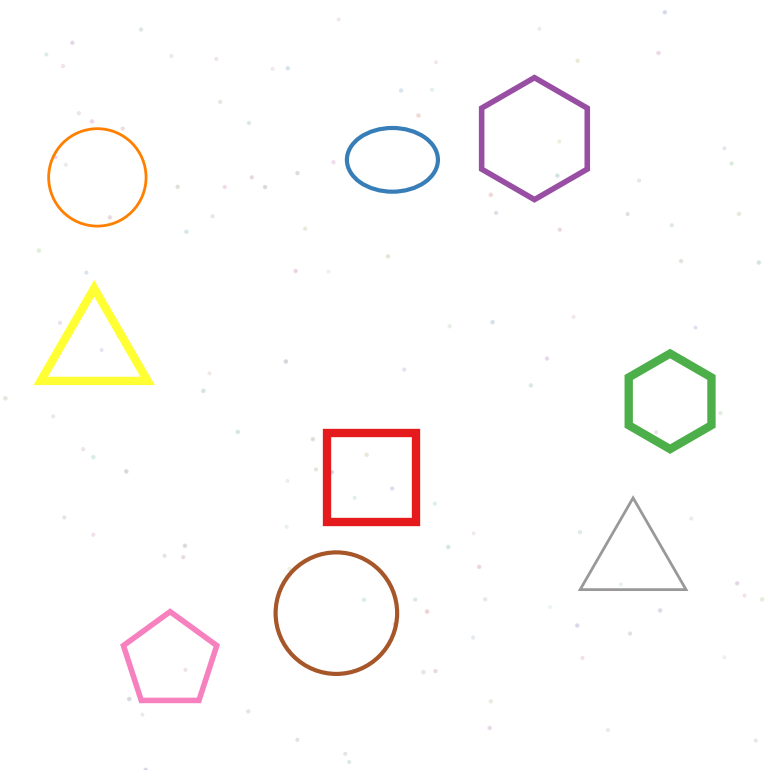[{"shape": "square", "thickness": 3, "radius": 0.29, "center": [0.482, 0.379]}, {"shape": "oval", "thickness": 1.5, "radius": 0.3, "center": [0.51, 0.792]}, {"shape": "hexagon", "thickness": 3, "radius": 0.31, "center": [0.87, 0.479]}, {"shape": "hexagon", "thickness": 2, "radius": 0.4, "center": [0.694, 0.82]}, {"shape": "circle", "thickness": 1, "radius": 0.32, "center": [0.126, 0.77]}, {"shape": "triangle", "thickness": 3, "radius": 0.4, "center": [0.122, 0.545]}, {"shape": "circle", "thickness": 1.5, "radius": 0.39, "center": [0.437, 0.204]}, {"shape": "pentagon", "thickness": 2, "radius": 0.32, "center": [0.221, 0.142]}, {"shape": "triangle", "thickness": 1, "radius": 0.4, "center": [0.822, 0.274]}]